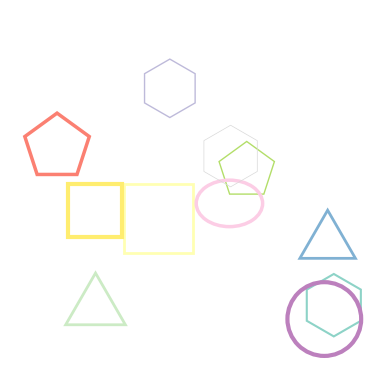[{"shape": "hexagon", "thickness": 1.5, "radius": 0.41, "center": [0.867, 0.207]}, {"shape": "square", "thickness": 2, "radius": 0.45, "center": [0.412, 0.433]}, {"shape": "hexagon", "thickness": 1, "radius": 0.38, "center": [0.441, 0.771]}, {"shape": "pentagon", "thickness": 2.5, "radius": 0.44, "center": [0.148, 0.618]}, {"shape": "triangle", "thickness": 2, "radius": 0.42, "center": [0.851, 0.371]}, {"shape": "pentagon", "thickness": 1, "radius": 0.38, "center": [0.641, 0.557]}, {"shape": "oval", "thickness": 2.5, "radius": 0.43, "center": [0.596, 0.472]}, {"shape": "hexagon", "thickness": 0.5, "radius": 0.4, "center": [0.599, 0.595]}, {"shape": "circle", "thickness": 3, "radius": 0.48, "center": [0.842, 0.171]}, {"shape": "triangle", "thickness": 2, "radius": 0.45, "center": [0.248, 0.201]}, {"shape": "square", "thickness": 3, "radius": 0.35, "center": [0.246, 0.453]}]